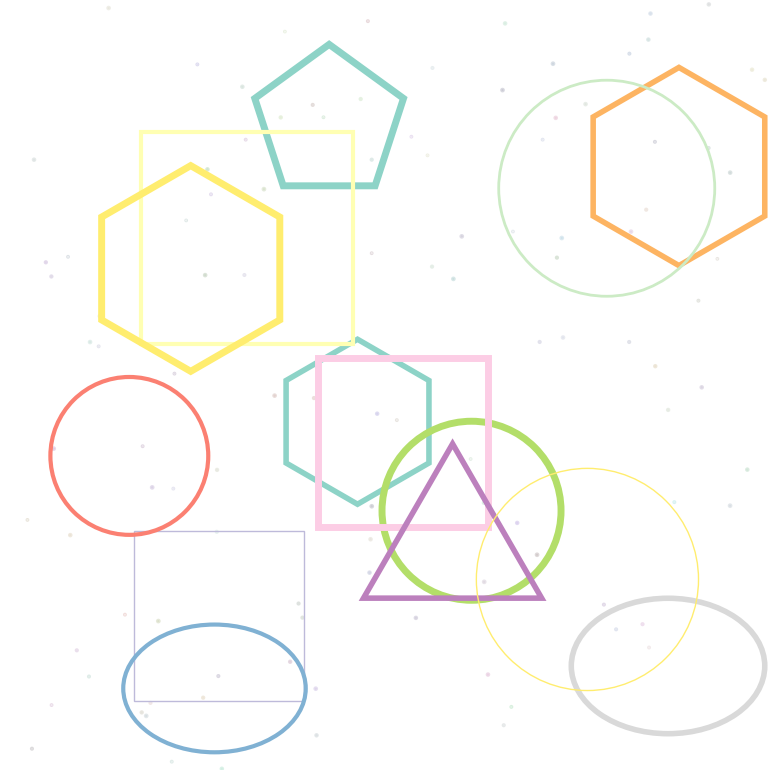[{"shape": "pentagon", "thickness": 2.5, "radius": 0.51, "center": [0.427, 0.841]}, {"shape": "hexagon", "thickness": 2, "radius": 0.54, "center": [0.464, 0.452]}, {"shape": "square", "thickness": 1.5, "radius": 0.69, "center": [0.321, 0.691]}, {"shape": "square", "thickness": 0.5, "radius": 0.55, "center": [0.285, 0.2]}, {"shape": "circle", "thickness": 1.5, "radius": 0.51, "center": [0.168, 0.408]}, {"shape": "oval", "thickness": 1.5, "radius": 0.59, "center": [0.279, 0.106]}, {"shape": "hexagon", "thickness": 2, "radius": 0.64, "center": [0.882, 0.784]}, {"shape": "circle", "thickness": 2.5, "radius": 0.58, "center": [0.612, 0.337]}, {"shape": "square", "thickness": 2.5, "radius": 0.55, "center": [0.523, 0.425]}, {"shape": "oval", "thickness": 2, "radius": 0.63, "center": [0.868, 0.135]}, {"shape": "triangle", "thickness": 2, "radius": 0.67, "center": [0.588, 0.29]}, {"shape": "circle", "thickness": 1, "radius": 0.7, "center": [0.788, 0.756]}, {"shape": "circle", "thickness": 0.5, "radius": 0.72, "center": [0.763, 0.247]}, {"shape": "hexagon", "thickness": 2.5, "radius": 0.67, "center": [0.248, 0.651]}]